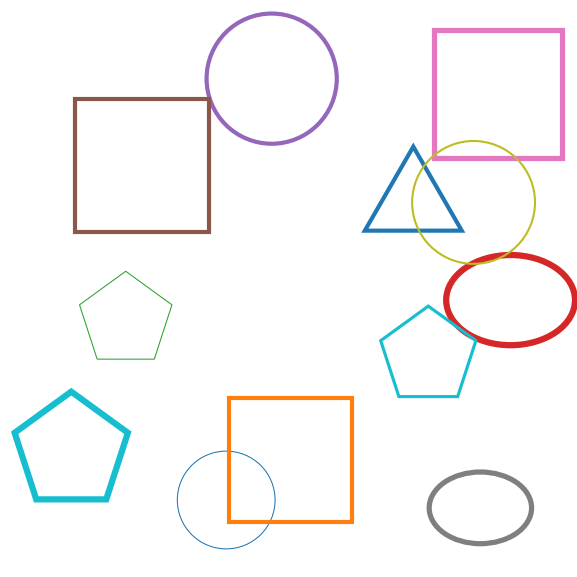[{"shape": "circle", "thickness": 0.5, "radius": 0.42, "center": [0.392, 0.133]}, {"shape": "triangle", "thickness": 2, "radius": 0.48, "center": [0.716, 0.648]}, {"shape": "square", "thickness": 2, "radius": 0.54, "center": [0.503, 0.202]}, {"shape": "pentagon", "thickness": 0.5, "radius": 0.42, "center": [0.218, 0.445]}, {"shape": "oval", "thickness": 3, "radius": 0.56, "center": [0.884, 0.479]}, {"shape": "circle", "thickness": 2, "radius": 0.56, "center": [0.47, 0.863]}, {"shape": "square", "thickness": 2, "radius": 0.58, "center": [0.246, 0.713]}, {"shape": "square", "thickness": 2.5, "radius": 0.56, "center": [0.863, 0.836]}, {"shape": "oval", "thickness": 2.5, "radius": 0.44, "center": [0.832, 0.12]}, {"shape": "circle", "thickness": 1, "radius": 0.53, "center": [0.82, 0.649]}, {"shape": "pentagon", "thickness": 1.5, "radius": 0.43, "center": [0.742, 0.382]}, {"shape": "pentagon", "thickness": 3, "radius": 0.52, "center": [0.123, 0.218]}]